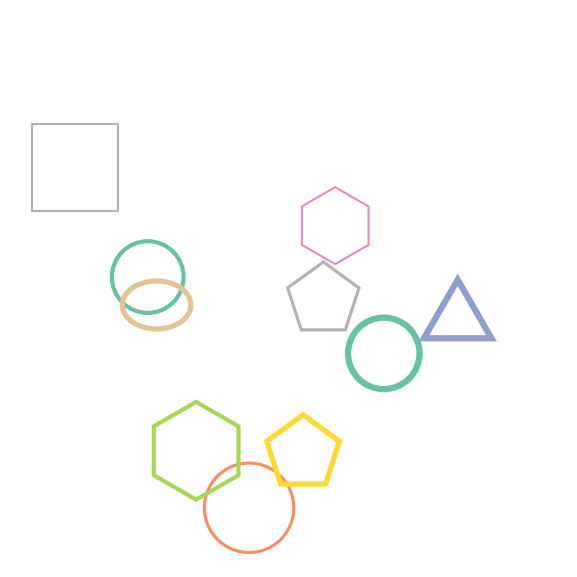[{"shape": "circle", "thickness": 3, "radius": 0.31, "center": [0.665, 0.387]}, {"shape": "circle", "thickness": 2, "radius": 0.31, "center": [0.256, 0.519]}, {"shape": "circle", "thickness": 1.5, "radius": 0.39, "center": [0.431, 0.12]}, {"shape": "triangle", "thickness": 3, "radius": 0.34, "center": [0.793, 0.447]}, {"shape": "hexagon", "thickness": 1, "radius": 0.33, "center": [0.58, 0.608]}, {"shape": "hexagon", "thickness": 2, "radius": 0.42, "center": [0.34, 0.219]}, {"shape": "pentagon", "thickness": 2.5, "radius": 0.33, "center": [0.525, 0.215]}, {"shape": "oval", "thickness": 2.5, "radius": 0.3, "center": [0.271, 0.471]}, {"shape": "pentagon", "thickness": 1.5, "radius": 0.32, "center": [0.56, 0.48]}, {"shape": "square", "thickness": 1, "radius": 0.37, "center": [0.13, 0.709]}]